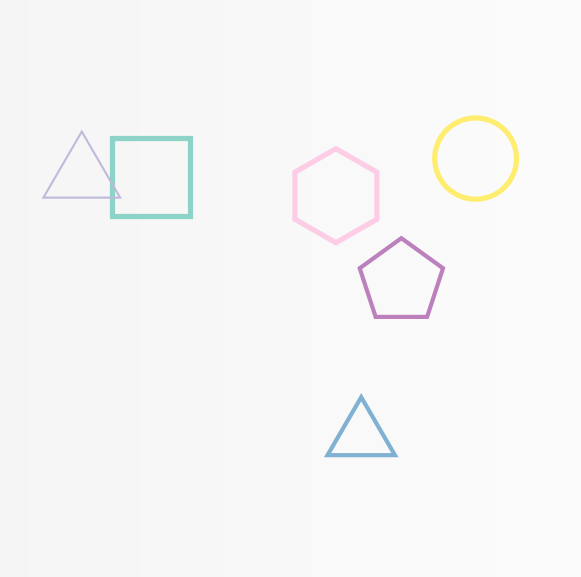[{"shape": "square", "thickness": 2.5, "radius": 0.34, "center": [0.259, 0.693]}, {"shape": "triangle", "thickness": 1, "radius": 0.38, "center": [0.141, 0.695]}, {"shape": "triangle", "thickness": 2, "radius": 0.33, "center": [0.621, 0.244]}, {"shape": "hexagon", "thickness": 2.5, "radius": 0.41, "center": [0.578, 0.66]}, {"shape": "pentagon", "thickness": 2, "radius": 0.38, "center": [0.691, 0.511]}, {"shape": "circle", "thickness": 2.5, "radius": 0.35, "center": [0.818, 0.725]}]